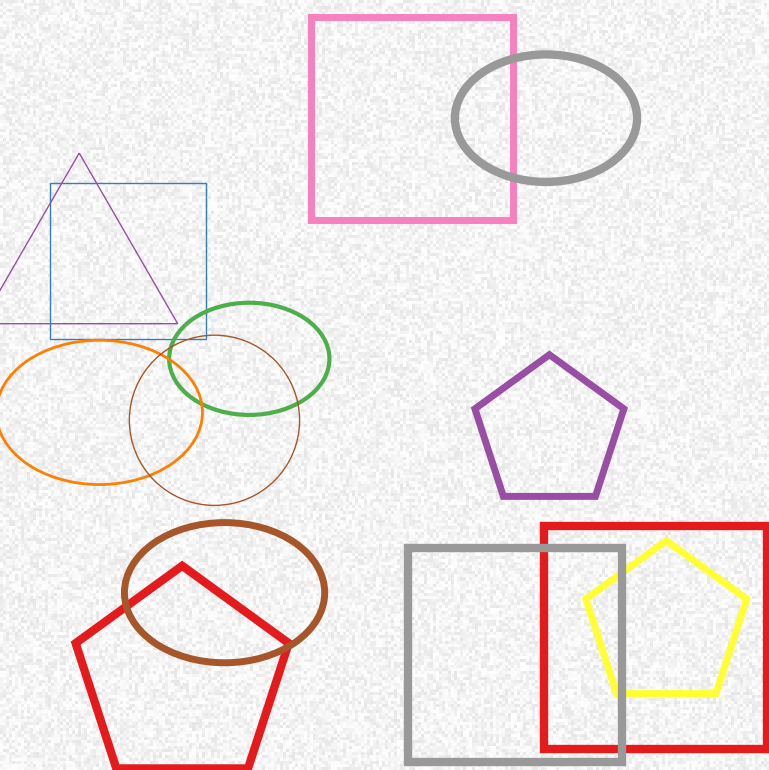[{"shape": "pentagon", "thickness": 3, "radius": 0.73, "center": [0.237, 0.12]}, {"shape": "square", "thickness": 3, "radius": 0.72, "center": [0.851, 0.172]}, {"shape": "square", "thickness": 0.5, "radius": 0.51, "center": [0.166, 0.661]}, {"shape": "oval", "thickness": 1.5, "radius": 0.52, "center": [0.324, 0.534]}, {"shape": "triangle", "thickness": 0.5, "radius": 0.74, "center": [0.103, 0.653]}, {"shape": "pentagon", "thickness": 2.5, "radius": 0.51, "center": [0.714, 0.438]}, {"shape": "oval", "thickness": 1, "radius": 0.67, "center": [0.129, 0.464]}, {"shape": "pentagon", "thickness": 2.5, "radius": 0.55, "center": [0.865, 0.188]}, {"shape": "circle", "thickness": 0.5, "radius": 0.55, "center": [0.279, 0.454]}, {"shape": "oval", "thickness": 2.5, "radius": 0.65, "center": [0.292, 0.23]}, {"shape": "square", "thickness": 2.5, "radius": 0.66, "center": [0.535, 0.847]}, {"shape": "oval", "thickness": 3, "radius": 0.59, "center": [0.709, 0.847]}, {"shape": "square", "thickness": 3, "radius": 0.7, "center": [0.669, 0.149]}]